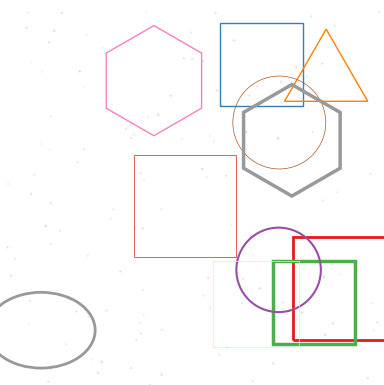[{"shape": "square", "thickness": 0.5, "radius": 0.66, "center": [0.481, 0.465]}, {"shape": "square", "thickness": 2, "radius": 0.67, "center": [0.895, 0.25]}, {"shape": "square", "thickness": 1, "radius": 0.54, "center": [0.68, 0.832]}, {"shape": "square", "thickness": 2.5, "radius": 0.54, "center": [0.816, 0.214]}, {"shape": "circle", "thickness": 1.5, "radius": 0.55, "center": [0.724, 0.299]}, {"shape": "triangle", "thickness": 1, "radius": 0.62, "center": [0.847, 0.799]}, {"shape": "square", "thickness": 0.5, "radius": 0.56, "center": [0.665, 0.211]}, {"shape": "circle", "thickness": 0.5, "radius": 0.6, "center": [0.725, 0.682]}, {"shape": "hexagon", "thickness": 1, "radius": 0.72, "center": [0.4, 0.79]}, {"shape": "oval", "thickness": 2, "radius": 0.7, "center": [0.107, 0.142]}, {"shape": "hexagon", "thickness": 2.5, "radius": 0.72, "center": [0.758, 0.636]}]